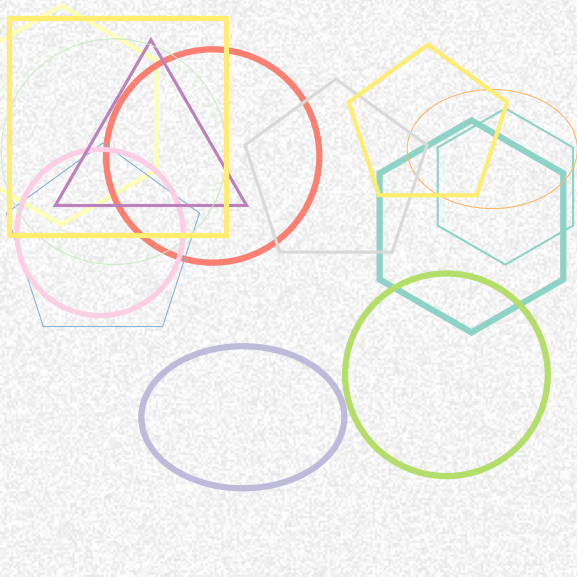[{"shape": "hexagon", "thickness": 3, "radius": 0.92, "center": [0.816, 0.607]}, {"shape": "hexagon", "thickness": 1, "radius": 0.68, "center": [0.875, 0.676]}, {"shape": "hexagon", "thickness": 2, "radius": 0.95, "center": [0.107, 0.8]}, {"shape": "oval", "thickness": 3, "radius": 0.88, "center": [0.421, 0.277]}, {"shape": "circle", "thickness": 3, "radius": 0.92, "center": [0.368, 0.729]}, {"shape": "pentagon", "thickness": 0.5, "radius": 0.88, "center": [0.178, 0.576]}, {"shape": "oval", "thickness": 0.5, "radius": 0.74, "center": [0.852, 0.741]}, {"shape": "circle", "thickness": 3, "radius": 0.88, "center": [0.773, 0.35]}, {"shape": "circle", "thickness": 2.5, "radius": 0.72, "center": [0.173, 0.597]}, {"shape": "pentagon", "thickness": 1.5, "radius": 0.83, "center": [0.582, 0.697]}, {"shape": "triangle", "thickness": 1.5, "radius": 0.96, "center": [0.261, 0.739]}, {"shape": "circle", "thickness": 0.5, "radius": 0.98, "center": [0.197, 0.737]}, {"shape": "pentagon", "thickness": 2, "radius": 0.72, "center": [0.741, 0.778]}, {"shape": "square", "thickness": 2.5, "radius": 0.94, "center": [0.204, 0.78]}]